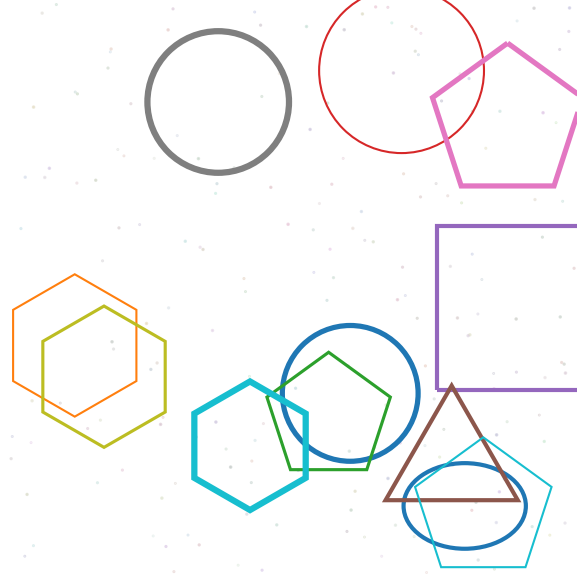[{"shape": "oval", "thickness": 2, "radius": 0.53, "center": [0.805, 0.123]}, {"shape": "circle", "thickness": 2.5, "radius": 0.59, "center": [0.606, 0.318]}, {"shape": "hexagon", "thickness": 1, "radius": 0.62, "center": [0.129, 0.401]}, {"shape": "pentagon", "thickness": 1.5, "radius": 0.56, "center": [0.569, 0.277]}, {"shape": "circle", "thickness": 1, "radius": 0.71, "center": [0.695, 0.877]}, {"shape": "square", "thickness": 2, "radius": 0.71, "center": [0.899, 0.466]}, {"shape": "triangle", "thickness": 2, "radius": 0.66, "center": [0.782, 0.199]}, {"shape": "pentagon", "thickness": 2.5, "radius": 0.68, "center": [0.879, 0.788]}, {"shape": "circle", "thickness": 3, "radius": 0.61, "center": [0.378, 0.823]}, {"shape": "hexagon", "thickness": 1.5, "radius": 0.61, "center": [0.18, 0.347]}, {"shape": "hexagon", "thickness": 3, "radius": 0.56, "center": [0.433, 0.227]}, {"shape": "pentagon", "thickness": 1, "radius": 0.62, "center": [0.837, 0.118]}]